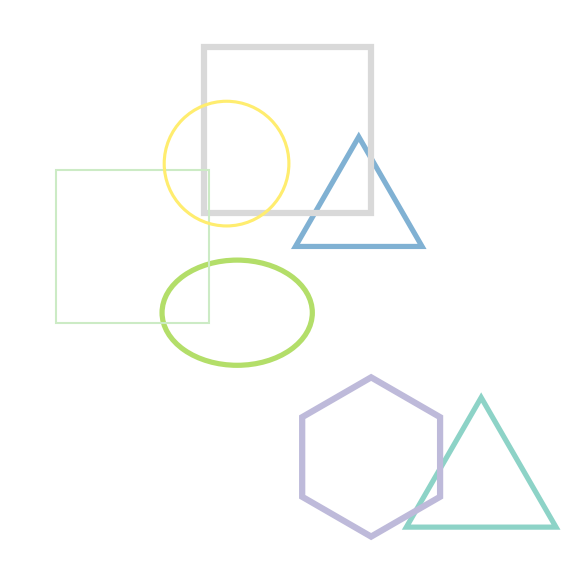[{"shape": "triangle", "thickness": 2.5, "radius": 0.75, "center": [0.833, 0.161]}, {"shape": "hexagon", "thickness": 3, "radius": 0.69, "center": [0.643, 0.208]}, {"shape": "triangle", "thickness": 2.5, "radius": 0.63, "center": [0.621, 0.636]}, {"shape": "oval", "thickness": 2.5, "radius": 0.65, "center": [0.411, 0.458]}, {"shape": "square", "thickness": 3, "radius": 0.72, "center": [0.498, 0.774]}, {"shape": "square", "thickness": 1, "radius": 0.66, "center": [0.23, 0.572]}, {"shape": "circle", "thickness": 1.5, "radius": 0.54, "center": [0.392, 0.716]}]